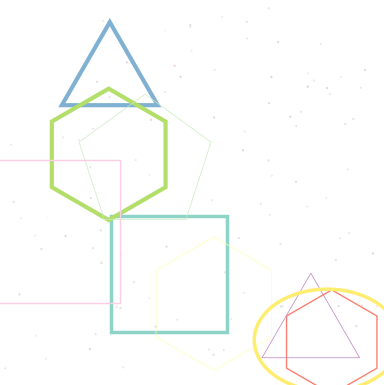[{"shape": "square", "thickness": 2.5, "radius": 0.75, "center": [0.44, 0.287]}, {"shape": "hexagon", "thickness": 0.5, "radius": 0.87, "center": [0.555, 0.211]}, {"shape": "hexagon", "thickness": 1, "radius": 0.68, "center": [0.862, 0.111]}, {"shape": "triangle", "thickness": 3, "radius": 0.72, "center": [0.285, 0.799]}, {"shape": "hexagon", "thickness": 3, "radius": 0.85, "center": [0.282, 0.599]}, {"shape": "square", "thickness": 1, "radius": 0.93, "center": [0.125, 0.398]}, {"shape": "triangle", "thickness": 0.5, "radius": 0.73, "center": [0.807, 0.144]}, {"shape": "pentagon", "thickness": 0.5, "radius": 0.9, "center": [0.377, 0.575]}, {"shape": "oval", "thickness": 2.5, "radius": 0.95, "center": [0.85, 0.117]}]